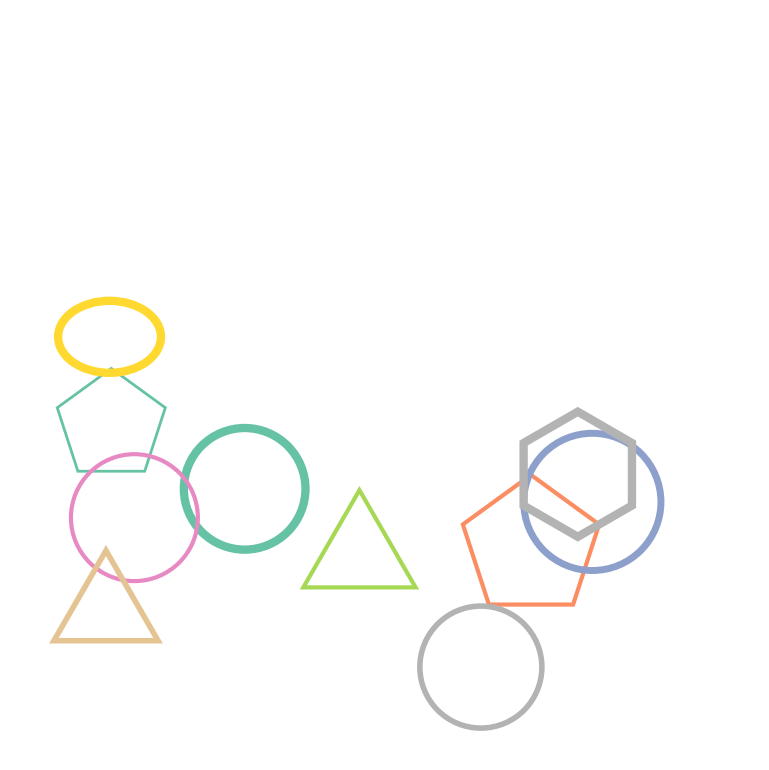[{"shape": "pentagon", "thickness": 1, "radius": 0.37, "center": [0.145, 0.448]}, {"shape": "circle", "thickness": 3, "radius": 0.39, "center": [0.318, 0.365]}, {"shape": "pentagon", "thickness": 1.5, "radius": 0.47, "center": [0.69, 0.29]}, {"shape": "circle", "thickness": 2.5, "radius": 0.45, "center": [0.769, 0.348]}, {"shape": "circle", "thickness": 1.5, "radius": 0.41, "center": [0.175, 0.328]}, {"shape": "triangle", "thickness": 1.5, "radius": 0.42, "center": [0.467, 0.279]}, {"shape": "oval", "thickness": 3, "radius": 0.33, "center": [0.142, 0.563]}, {"shape": "triangle", "thickness": 2, "radius": 0.39, "center": [0.138, 0.207]}, {"shape": "circle", "thickness": 2, "radius": 0.4, "center": [0.624, 0.134]}, {"shape": "hexagon", "thickness": 3, "radius": 0.41, "center": [0.75, 0.384]}]